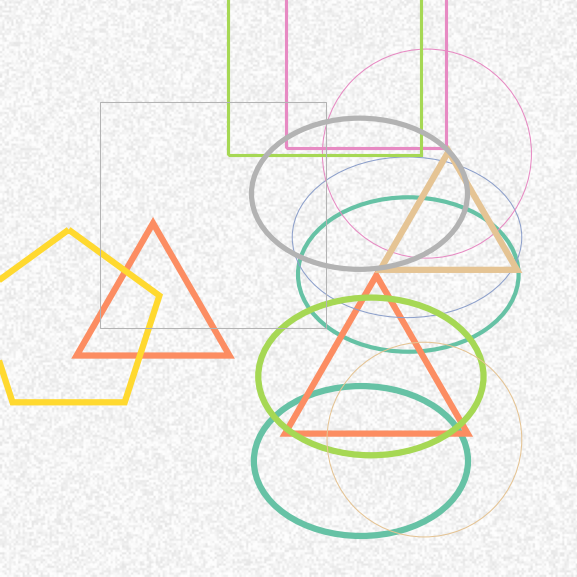[{"shape": "oval", "thickness": 3, "radius": 0.93, "center": [0.625, 0.201]}, {"shape": "oval", "thickness": 2, "radius": 0.95, "center": [0.707, 0.524]}, {"shape": "triangle", "thickness": 3, "radius": 0.76, "center": [0.265, 0.46]}, {"shape": "triangle", "thickness": 3, "radius": 0.91, "center": [0.652, 0.34]}, {"shape": "oval", "thickness": 0.5, "radius": 0.99, "center": [0.705, 0.588]}, {"shape": "square", "thickness": 1.5, "radius": 0.69, "center": [0.634, 0.882]}, {"shape": "circle", "thickness": 0.5, "radius": 0.91, "center": [0.739, 0.733]}, {"shape": "square", "thickness": 1.5, "radius": 0.84, "center": [0.562, 0.898]}, {"shape": "oval", "thickness": 3, "radius": 0.98, "center": [0.642, 0.347]}, {"shape": "pentagon", "thickness": 3, "radius": 0.83, "center": [0.119, 0.436]}, {"shape": "circle", "thickness": 0.5, "radius": 0.84, "center": [0.735, 0.238]}, {"shape": "triangle", "thickness": 3, "radius": 0.68, "center": [0.777, 0.6]}, {"shape": "square", "thickness": 0.5, "radius": 0.98, "center": [0.369, 0.626]}, {"shape": "oval", "thickness": 2.5, "radius": 0.94, "center": [0.622, 0.664]}]